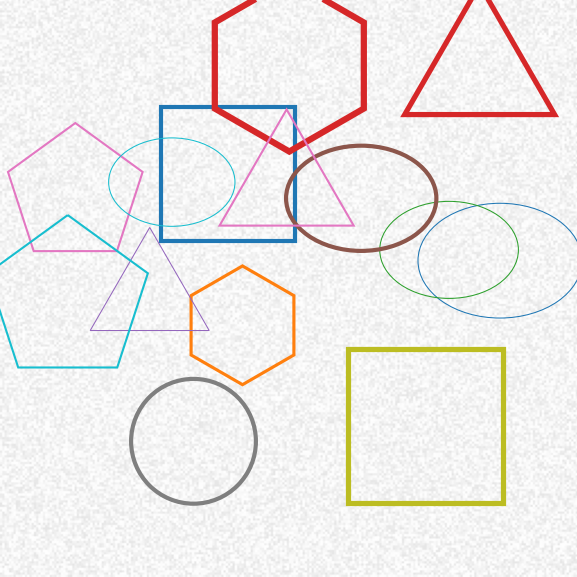[{"shape": "square", "thickness": 2, "radius": 0.58, "center": [0.395, 0.698]}, {"shape": "oval", "thickness": 0.5, "radius": 0.71, "center": [0.866, 0.548]}, {"shape": "hexagon", "thickness": 1.5, "radius": 0.51, "center": [0.42, 0.436]}, {"shape": "oval", "thickness": 0.5, "radius": 0.6, "center": [0.778, 0.566]}, {"shape": "triangle", "thickness": 2.5, "radius": 0.75, "center": [0.831, 0.876]}, {"shape": "hexagon", "thickness": 3, "radius": 0.74, "center": [0.501, 0.886]}, {"shape": "triangle", "thickness": 0.5, "radius": 0.59, "center": [0.259, 0.486]}, {"shape": "oval", "thickness": 2, "radius": 0.65, "center": [0.625, 0.656]}, {"shape": "triangle", "thickness": 1, "radius": 0.67, "center": [0.496, 0.676]}, {"shape": "pentagon", "thickness": 1, "radius": 0.61, "center": [0.13, 0.663]}, {"shape": "circle", "thickness": 2, "radius": 0.54, "center": [0.335, 0.235]}, {"shape": "square", "thickness": 2.5, "radius": 0.67, "center": [0.737, 0.262]}, {"shape": "pentagon", "thickness": 1, "radius": 0.73, "center": [0.117, 0.481]}, {"shape": "oval", "thickness": 0.5, "radius": 0.55, "center": [0.297, 0.684]}]